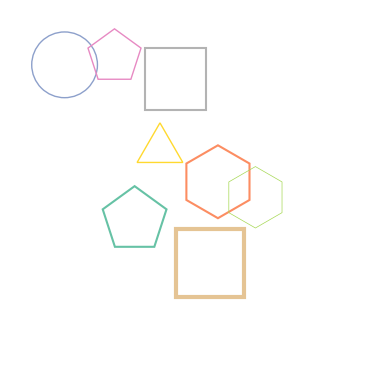[{"shape": "pentagon", "thickness": 1.5, "radius": 0.44, "center": [0.35, 0.429]}, {"shape": "hexagon", "thickness": 1.5, "radius": 0.47, "center": [0.566, 0.528]}, {"shape": "circle", "thickness": 1, "radius": 0.43, "center": [0.168, 0.832]}, {"shape": "pentagon", "thickness": 1, "radius": 0.36, "center": [0.297, 0.853]}, {"shape": "hexagon", "thickness": 0.5, "radius": 0.4, "center": [0.663, 0.488]}, {"shape": "triangle", "thickness": 1, "radius": 0.34, "center": [0.415, 0.612]}, {"shape": "square", "thickness": 3, "radius": 0.44, "center": [0.546, 0.318]}, {"shape": "square", "thickness": 1.5, "radius": 0.4, "center": [0.456, 0.795]}]